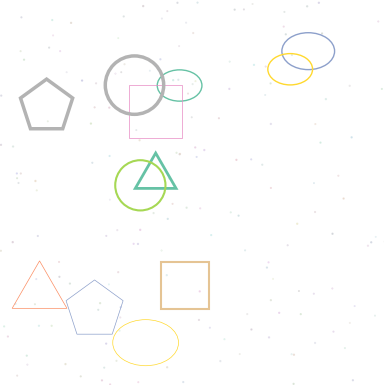[{"shape": "triangle", "thickness": 2, "radius": 0.31, "center": [0.404, 0.541]}, {"shape": "oval", "thickness": 1, "radius": 0.29, "center": [0.466, 0.778]}, {"shape": "triangle", "thickness": 0.5, "radius": 0.41, "center": [0.103, 0.24]}, {"shape": "oval", "thickness": 1, "radius": 0.34, "center": [0.801, 0.867]}, {"shape": "pentagon", "thickness": 0.5, "radius": 0.39, "center": [0.246, 0.195]}, {"shape": "square", "thickness": 0.5, "radius": 0.35, "center": [0.404, 0.71]}, {"shape": "circle", "thickness": 1.5, "radius": 0.33, "center": [0.365, 0.519]}, {"shape": "oval", "thickness": 1, "radius": 0.29, "center": [0.754, 0.82]}, {"shape": "oval", "thickness": 0.5, "radius": 0.43, "center": [0.378, 0.11]}, {"shape": "square", "thickness": 1.5, "radius": 0.31, "center": [0.48, 0.258]}, {"shape": "pentagon", "thickness": 2.5, "radius": 0.36, "center": [0.121, 0.723]}, {"shape": "circle", "thickness": 2.5, "radius": 0.38, "center": [0.349, 0.779]}]